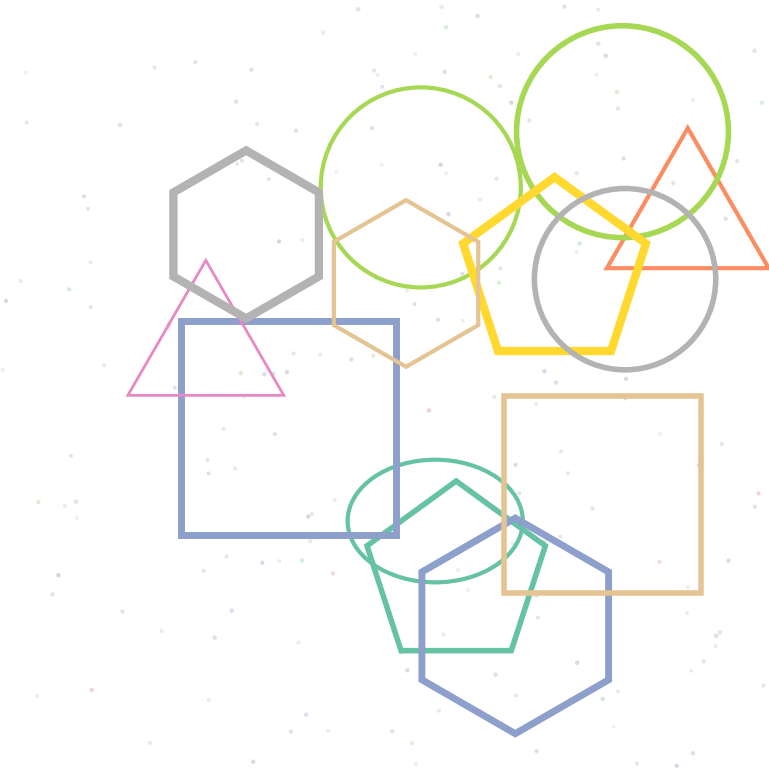[{"shape": "oval", "thickness": 1.5, "radius": 0.57, "center": [0.565, 0.323]}, {"shape": "pentagon", "thickness": 2, "radius": 0.61, "center": [0.592, 0.254]}, {"shape": "triangle", "thickness": 1.5, "radius": 0.61, "center": [0.893, 0.712]}, {"shape": "square", "thickness": 2.5, "radius": 0.7, "center": [0.375, 0.444]}, {"shape": "hexagon", "thickness": 2.5, "radius": 0.7, "center": [0.669, 0.187]}, {"shape": "triangle", "thickness": 1, "radius": 0.58, "center": [0.267, 0.545]}, {"shape": "circle", "thickness": 1.5, "radius": 0.65, "center": [0.546, 0.757]}, {"shape": "circle", "thickness": 2, "radius": 0.69, "center": [0.808, 0.829]}, {"shape": "pentagon", "thickness": 3, "radius": 0.62, "center": [0.72, 0.645]}, {"shape": "square", "thickness": 2, "radius": 0.64, "center": [0.783, 0.358]}, {"shape": "hexagon", "thickness": 1.5, "radius": 0.54, "center": [0.527, 0.632]}, {"shape": "circle", "thickness": 2, "radius": 0.59, "center": [0.812, 0.637]}, {"shape": "hexagon", "thickness": 3, "radius": 0.55, "center": [0.32, 0.696]}]